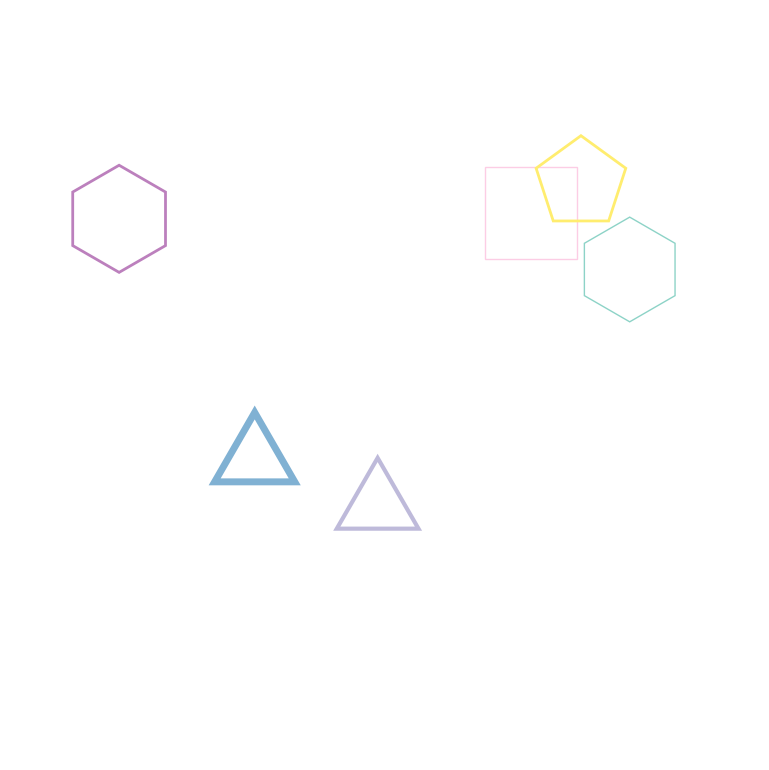[{"shape": "hexagon", "thickness": 0.5, "radius": 0.34, "center": [0.818, 0.65]}, {"shape": "triangle", "thickness": 1.5, "radius": 0.31, "center": [0.49, 0.344]}, {"shape": "triangle", "thickness": 2.5, "radius": 0.3, "center": [0.331, 0.404]}, {"shape": "square", "thickness": 0.5, "radius": 0.3, "center": [0.689, 0.723]}, {"shape": "hexagon", "thickness": 1, "radius": 0.35, "center": [0.155, 0.716]}, {"shape": "pentagon", "thickness": 1, "radius": 0.31, "center": [0.754, 0.763]}]